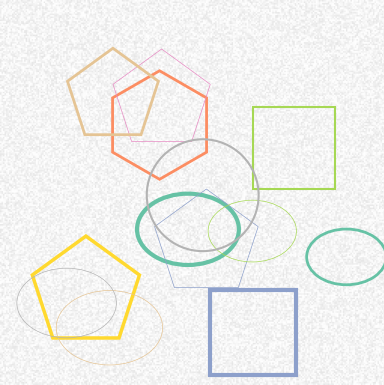[{"shape": "oval", "thickness": 2, "radius": 0.52, "center": [0.9, 0.333]}, {"shape": "oval", "thickness": 3, "radius": 0.66, "center": [0.488, 0.404]}, {"shape": "hexagon", "thickness": 2, "radius": 0.7, "center": [0.414, 0.675]}, {"shape": "pentagon", "thickness": 0.5, "radius": 0.71, "center": [0.536, 0.368]}, {"shape": "square", "thickness": 3, "radius": 0.56, "center": [0.656, 0.136]}, {"shape": "pentagon", "thickness": 0.5, "radius": 0.66, "center": [0.42, 0.74]}, {"shape": "square", "thickness": 1.5, "radius": 0.54, "center": [0.764, 0.615]}, {"shape": "oval", "thickness": 0.5, "radius": 0.57, "center": [0.655, 0.4]}, {"shape": "pentagon", "thickness": 2.5, "radius": 0.73, "center": [0.223, 0.24]}, {"shape": "oval", "thickness": 0.5, "radius": 0.69, "center": [0.284, 0.149]}, {"shape": "pentagon", "thickness": 2, "radius": 0.62, "center": [0.293, 0.751]}, {"shape": "circle", "thickness": 1.5, "radius": 0.73, "center": [0.527, 0.493]}, {"shape": "oval", "thickness": 0.5, "radius": 0.65, "center": [0.173, 0.213]}]